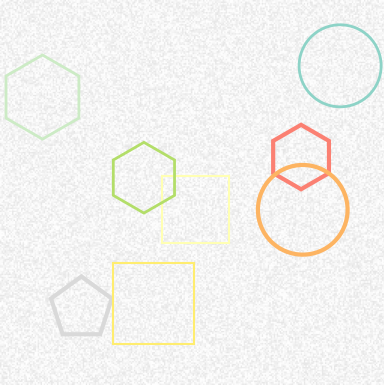[{"shape": "circle", "thickness": 2, "radius": 0.53, "center": [0.883, 0.829]}, {"shape": "square", "thickness": 1.5, "radius": 0.44, "center": [0.507, 0.457]}, {"shape": "hexagon", "thickness": 3, "radius": 0.42, "center": [0.782, 0.592]}, {"shape": "circle", "thickness": 3, "radius": 0.58, "center": [0.786, 0.455]}, {"shape": "hexagon", "thickness": 2, "radius": 0.46, "center": [0.374, 0.538]}, {"shape": "pentagon", "thickness": 3, "radius": 0.41, "center": [0.211, 0.199]}, {"shape": "hexagon", "thickness": 2, "radius": 0.55, "center": [0.11, 0.748]}, {"shape": "square", "thickness": 1.5, "radius": 0.53, "center": [0.4, 0.213]}]